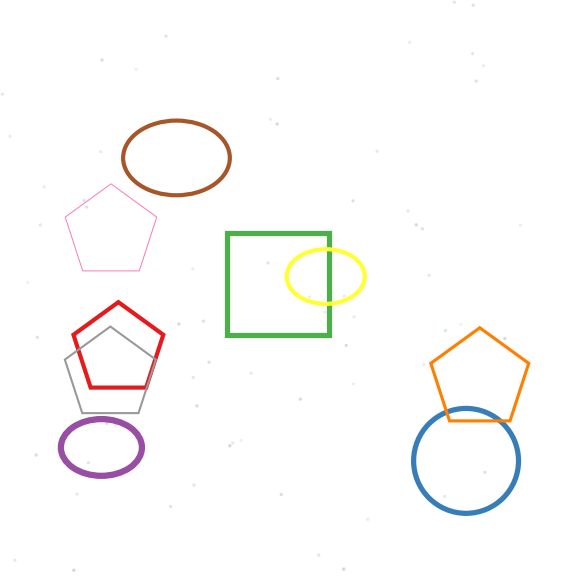[{"shape": "pentagon", "thickness": 2, "radius": 0.41, "center": [0.205, 0.394]}, {"shape": "circle", "thickness": 2.5, "radius": 0.45, "center": [0.807, 0.201]}, {"shape": "square", "thickness": 2.5, "radius": 0.44, "center": [0.481, 0.508]}, {"shape": "oval", "thickness": 3, "radius": 0.35, "center": [0.176, 0.224]}, {"shape": "pentagon", "thickness": 1.5, "radius": 0.45, "center": [0.831, 0.342]}, {"shape": "oval", "thickness": 2, "radius": 0.34, "center": [0.564, 0.52]}, {"shape": "oval", "thickness": 2, "radius": 0.46, "center": [0.306, 0.726]}, {"shape": "pentagon", "thickness": 0.5, "radius": 0.42, "center": [0.192, 0.597]}, {"shape": "pentagon", "thickness": 1, "radius": 0.41, "center": [0.191, 0.351]}]